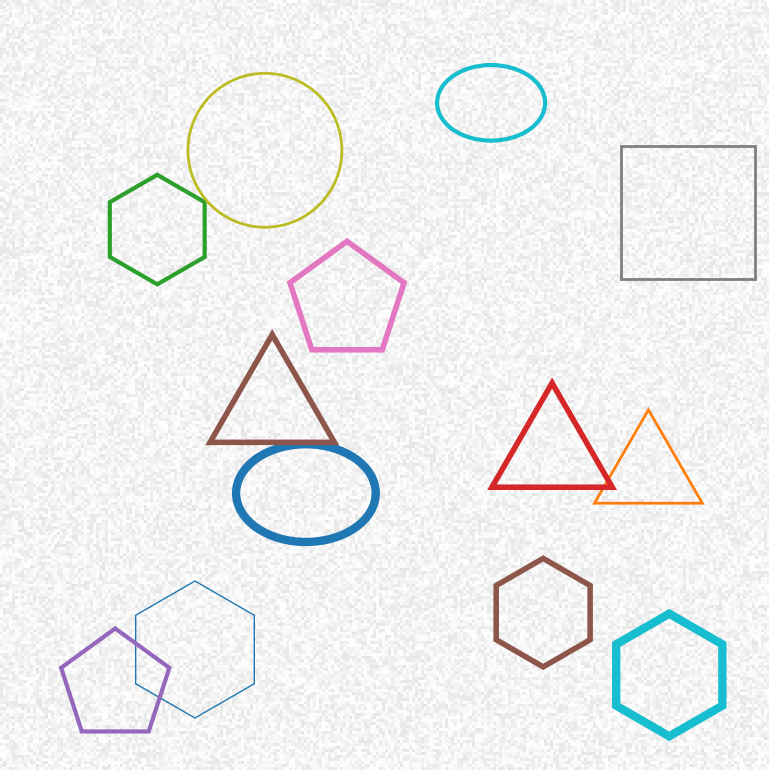[{"shape": "hexagon", "thickness": 0.5, "radius": 0.44, "center": [0.253, 0.156]}, {"shape": "oval", "thickness": 3, "radius": 0.45, "center": [0.397, 0.36]}, {"shape": "triangle", "thickness": 1, "radius": 0.4, "center": [0.842, 0.387]}, {"shape": "hexagon", "thickness": 1.5, "radius": 0.36, "center": [0.204, 0.702]}, {"shape": "triangle", "thickness": 2, "radius": 0.45, "center": [0.717, 0.412]}, {"shape": "pentagon", "thickness": 1.5, "radius": 0.37, "center": [0.15, 0.11]}, {"shape": "hexagon", "thickness": 2, "radius": 0.35, "center": [0.705, 0.204]}, {"shape": "triangle", "thickness": 2, "radius": 0.47, "center": [0.354, 0.472]}, {"shape": "pentagon", "thickness": 2, "radius": 0.39, "center": [0.451, 0.609]}, {"shape": "square", "thickness": 1, "radius": 0.43, "center": [0.893, 0.724]}, {"shape": "circle", "thickness": 1, "radius": 0.5, "center": [0.344, 0.805]}, {"shape": "hexagon", "thickness": 3, "radius": 0.4, "center": [0.869, 0.123]}, {"shape": "oval", "thickness": 1.5, "radius": 0.35, "center": [0.638, 0.866]}]